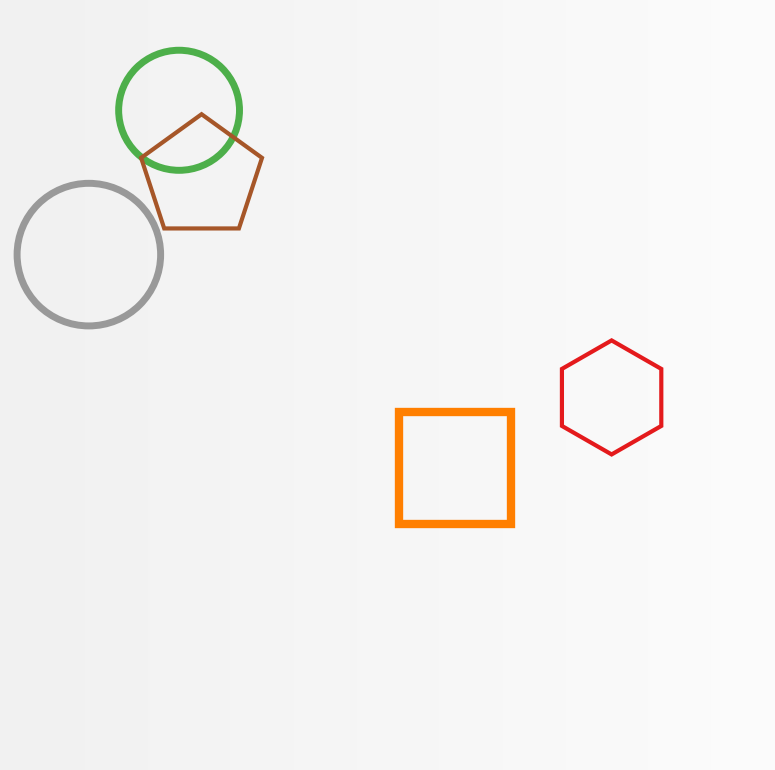[{"shape": "hexagon", "thickness": 1.5, "radius": 0.37, "center": [0.789, 0.484]}, {"shape": "circle", "thickness": 2.5, "radius": 0.39, "center": [0.231, 0.857]}, {"shape": "square", "thickness": 3, "radius": 0.36, "center": [0.587, 0.392]}, {"shape": "pentagon", "thickness": 1.5, "radius": 0.41, "center": [0.26, 0.77]}, {"shape": "circle", "thickness": 2.5, "radius": 0.46, "center": [0.115, 0.669]}]